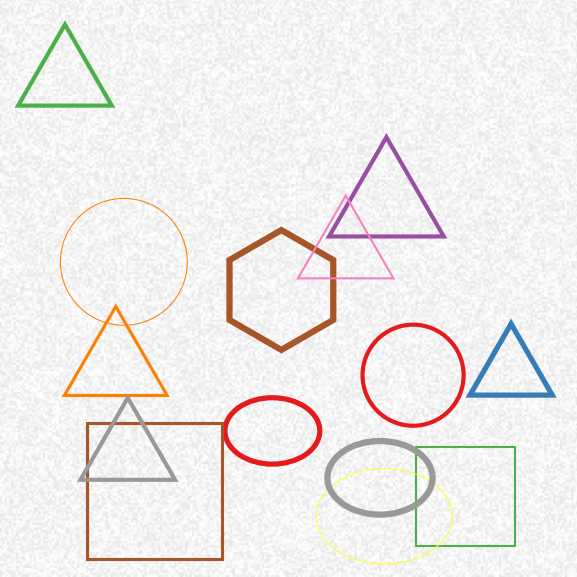[{"shape": "oval", "thickness": 2.5, "radius": 0.41, "center": [0.472, 0.253]}, {"shape": "circle", "thickness": 2, "radius": 0.44, "center": [0.715, 0.349]}, {"shape": "triangle", "thickness": 2.5, "radius": 0.41, "center": [0.885, 0.356]}, {"shape": "triangle", "thickness": 2, "radius": 0.47, "center": [0.112, 0.863]}, {"shape": "square", "thickness": 1, "radius": 0.43, "center": [0.807, 0.139]}, {"shape": "triangle", "thickness": 2, "radius": 0.57, "center": [0.669, 0.647]}, {"shape": "circle", "thickness": 0.5, "radius": 0.55, "center": [0.214, 0.546]}, {"shape": "triangle", "thickness": 1.5, "radius": 0.51, "center": [0.2, 0.366]}, {"shape": "oval", "thickness": 0.5, "radius": 0.59, "center": [0.665, 0.105]}, {"shape": "hexagon", "thickness": 3, "radius": 0.52, "center": [0.487, 0.497]}, {"shape": "square", "thickness": 1.5, "radius": 0.59, "center": [0.267, 0.149]}, {"shape": "triangle", "thickness": 1, "radius": 0.48, "center": [0.599, 0.565]}, {"shape": "triangle", "thickness": 2, "radius": 0.47, "center": [0.221, 0.216]}, {"shape": "oval", "thickness": 3, "radius": 0.46, "center": [0.658, 0.172]}]